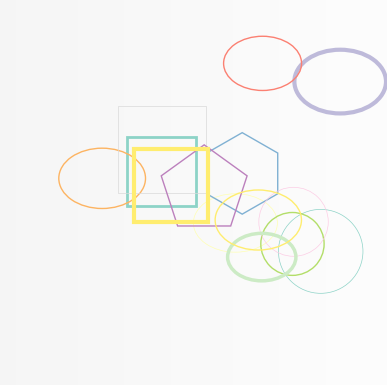[{"shape": "circle", "thickness": 0.5, "radius": 0.55, "center": [0.828, 0.347]}, {"shape": "square", "thickness": 2, "radius": 0.44, "center": [0.418, 0.555]}, {"shape": "oval", "thickness": 0.5, "radius": 0.54, "center": [0.607, 0.421]}, {"shape": "oval", "thickness": 3, "radius": 0.59, "center": [0.878, 0.788]}, {"shape": "oval", "thickness": 1, "radius": 0.5, "center": [0.678, 0.835]}, {"shape": "hexagon", "thickness": 1, "radius": 0.53, "center": [0.625, 0.55]}, {"shape": "oval", "thickness": 1, "radius": 0.56, "center": [0.264, 0.537]}, {"shape": "circle", "thickness": 1, "radius": 0.41, "center": [0.755, 0.366]}, {"shape": "circle", "thickness": 0.5, "radius": 0.45, "center": [0.758, 0.424]}, {"shape": "square", "thickness": 0.5, "radius": 0.57, "center": [0.418, 0.612]}, {"shape": "pentagon", "thickness": 1, "radius": 0.58, "center": [0.527, 0.507]}, {"shape": "oval", "thickness": 2.5, "radius": 0.44, "center": [0.675, 0.332]}, {"shape": "square", "thickness": 3, "radius": 0.48, "center": [0.44, 0.519]}, {"shape": "oval", "thickness": 1, "radius": 0.56, "center": [0.667, 0.429]}]